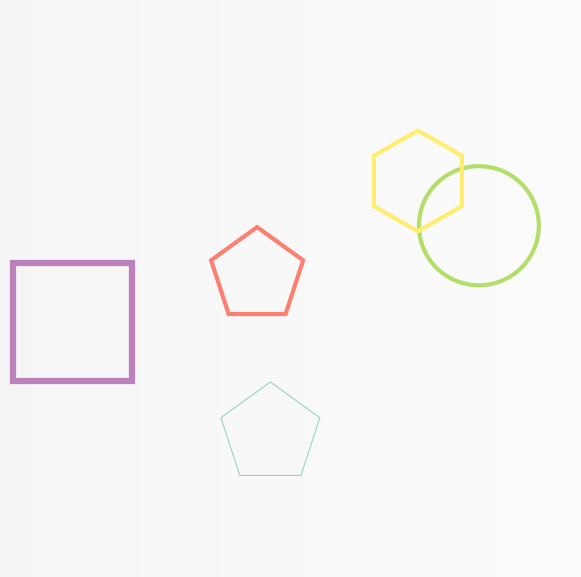[{"shape": "pentagon", "thickness": 0.5, "radius": 0.45, "center": [0.465, 0.248]}, {"shape": "pentagon", "thickness": 2, "radius": 0.42, "center": [0.442, 0.523]}, {"shape": "circle", "thickness": 2, "radius": 0.52, "center": [0.824, 0.608]}, {"shape": "square", "thickness": 3, "radius": 0.51, "center": [0.125, 0.441]}, {"shape": "hexagon", "thickness": 2, "radius": 0.44, "center": [0.719, 0.686]}]